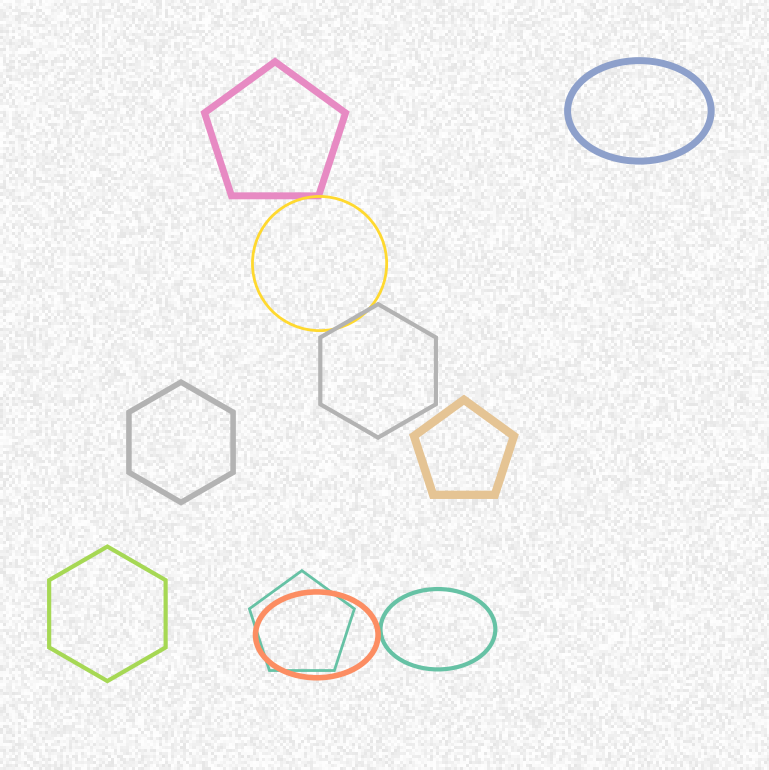[{"shape": "oval", "thickness": 1.5, "radius": 0.37, "center": [0.569, 0.183]}, {"shape": "pentagon", "thickness": 1, "radius": 0.36, "center": [0.392, 0.187]}, {"shape": "oval", "thickness": 2, "radius": 0.4, "center": [0.411, 0.176]}, {"shape": "oval", "thickness": 2.5, "radius": 0.47, "center": [0.83, 0.856]}, {"shape": "pentagon", "thickness": 2.5, "radius": 0.48, "center": [0.357, 0.824]}, {"shape": "hexagon", "thickness": 1.5, "radius": 0.44, "center": [0.139, 0.203]}, {"shape": "circle", "thickness": 1, "radius": 0.44, "center": [0.415, 0.658]}, {"shape": "pentagon", "thickness": 3, "radius": 0.34, "center": [0.603, 0.413]}, {"shape": "hexagon", "thickness": 1.5, "radius": 0.43, "center": [0.491, 0.518]}, {"shape": "hexagon", "thickness": 2, "radius": 0.39, "center": [0.235, 0.426]}]